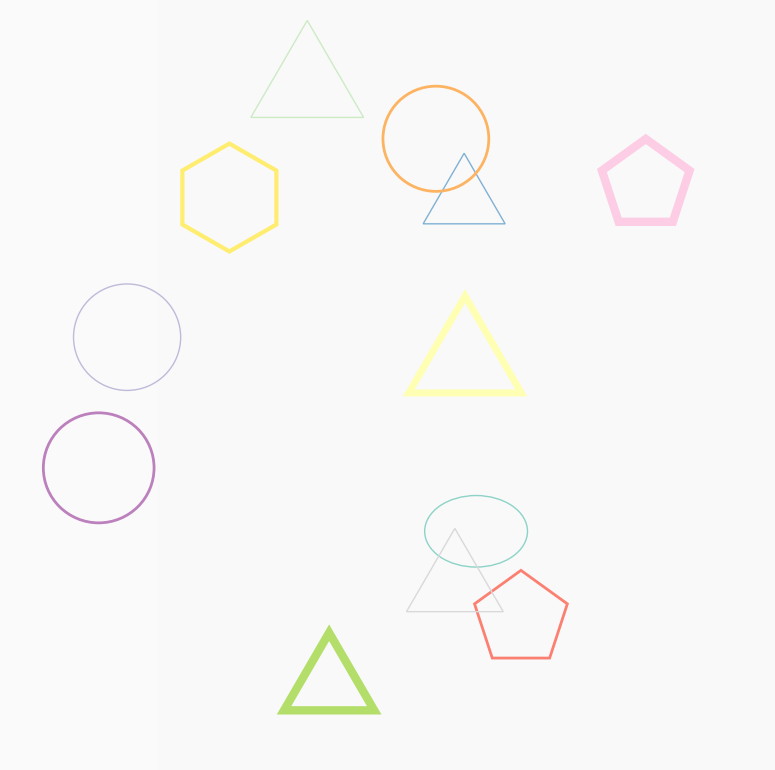[{"shape": "oval", "thickness": 0.5, "radius": 0.33, "center": [0.614, 0.31]}, {"shape": "triangle", "thickness": 2.5, "radius": 0.42, "center": [0.6, 0.532]}, {"shape": "circle", "thickness": 0.5, "radius": 0.35, "center": [0.164, 0.562]}, {"shape": "pentagon", "thickness": 1, "radius": 0.31, "center": [0.672, 0.196]}, {"shape": "triangle", "thickness": 0.5, "radius": 0.31, "center": [0.599, 0.74]}, {"shape": "circle", "thickness": 1, "radius": 0.34, "center": [0.562, 0.82]}, {"shape": "triangle", "thickness": 3, "radius": 0.34, "center": [0.425, 0.111]}, {"shape": "pentagon", "thickness": 3, "radius": 0.3, "center": [0.833, 0.76]}, {"shape": "triangle", "thickness": 0.5, "radius": 0.36, "center": [0.587, 0.242]}, {"shape": "circle", "thickness": 1, "radius": 0.36, "center": [0.127, 0.392]}, {"shape": "triangle", "thickness": 0.5, "radius": 0.42, "center": [0.396, 0.889]}, {"shape": "hexagon", "thickness": 1.5, "radius": 0.35, "center": [0.296, 0.743]}]